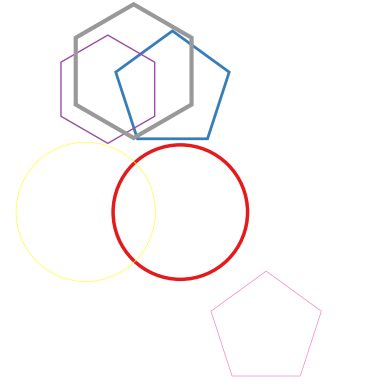[{"shape": "circle", "thickness": 2.5, "radius": 0.87, "center": [0.468, 0.449]}, {"shape": "pentagon", "thickness": 2, "radius": 0.77, "center": [0.448, 0.765]}, {"shape": "hexagon", "thickness": 1, "radius": 0.7, "center": [0.28, 0.768]}, {"shape": "circle", "thickness": 0.5, "radius": 0.9, "center": [0.223, 0.45]}, {"shape": "pentagon", "thickness": 0.5, "radius": 0.75, "center": [0.691, 0.145]}, {"shape": "hexagon", "thickness": 3, "radius": 0.87, "center": [0.347, 0.815]}]